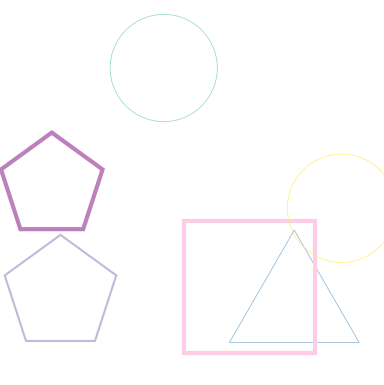[{"shape": "circle", "thickness": 0.5, "radius": 0.7, "center": [0.425, 0.823]}, {"shape": "pentagon", "thickness": 1.5, "radius": 0.76, "center": [0.157, 0.238]}, {"shape": "triangle", "thickness": 0.5, "radius": 0.97, "center": [0.764, 0.208]}, {"shape": "square", "thickness": 3, "radius": 0.85, "center": [0.648, 0.254]}, {"shape": "pentagon", "thickness": 3, "radius": 0.69, "center": [0.135, 0.517]}, {"shape": "circle", "thickness": 0.5, "radius": 0.7, "center": [0.887, 0.459]}]